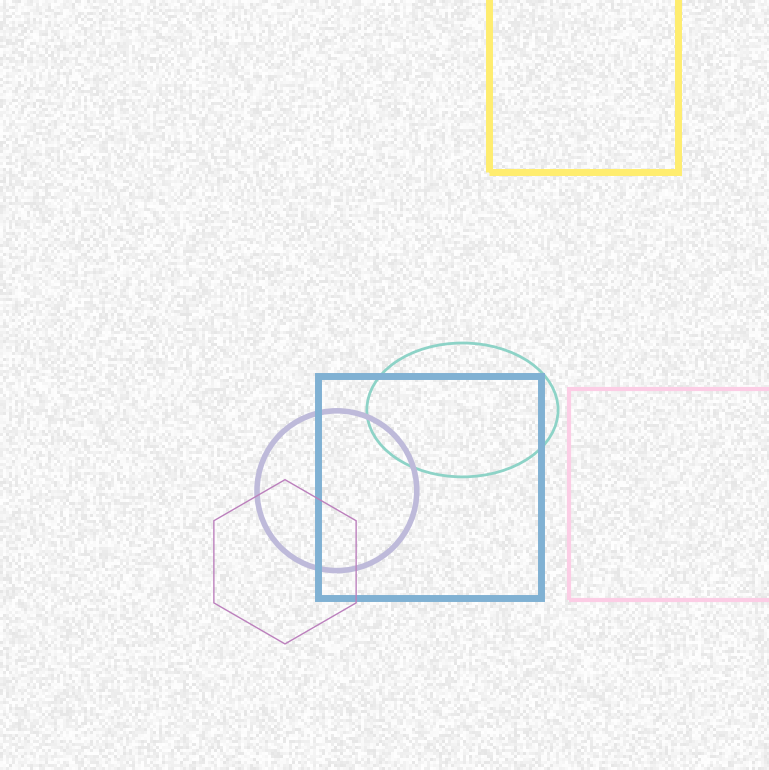[{"shape": "oval", "thickness": 1, "radius": 0.62, "center": [0.601, 0.468]}, {"shape": "circle", "thickness": 2, "radius": 0.52, "center": [0.438, 0.363]}, {"shape": "square", "thickness": 2.5, "radius": 0.72, "center": [0.558, 0.367]}, {"shape": "square", "thickness": 1.5, "radius": 0.69, "center": [0.876, 0.358]}, {"shape": "hexagon", "thickness": 0.5, "radius": 0.53, "center": [0.37, 0.27]}, {"shape": "square", "thickness": 2.5, "radius": 0.61, "center": [0.757, 0.899]}]